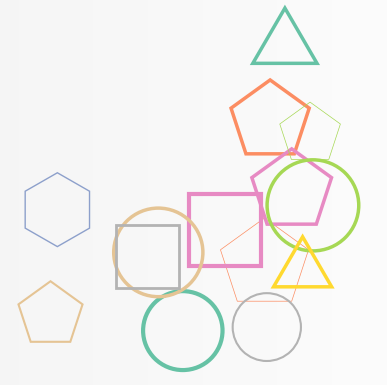[{"shape": "circle", "thickness": 3, "radius": 0.51, "center": [0.472, 0.141]}, {"shape": "triangle", "thickness": 2.5, "radius": 0.48, "center": [0.735, 0.883]}, {"shape": "pentagon", "thickness": 0.5, "radius": 0.6, "center": [0.683, 0.314]}, {"shape": "pentagon", "thickness": 2.5, "radius": 0.53, "center": [0.697, 0.686]}, {"shape": "hexagon", "thickness": 1, "radius": 0.48, "center": [0.148, 0.455]}, {"shape": "square", "thickness": 3, "radius": 0.46, "center": [0.581, 0.403]}, {"shape": "pentagon", "thickness": 2.5, "radius": 0.54, "center": [0.753, 0.505]}, {"shape": "circle", "thickness": 2.5, "radius": 0.59, "center": [0.808, 0.467]}, {"shape": "pentagon", "thickness": 0.5, "radius": 0.41, "center": [0.8, 0.653]}, {"shape": "triangle", "thickness": 2.5, "radius": 0.43, "center": [0.781, 0.298]}, {"shape": "pentagon", "thickness": 1.5, "radius": 0.43, "center": [0.13, 0.183]}, {"shape": "circle", "thickness": 2.5, "radius": 0.58, "center": [0.409, 0.344]}, {"shape": "circle", "thickness": 1.5, "radius": 0.44, "center": [0.689, 0.15]}, {"shape": "square", "thickness": 2, "radius": 0.41, "center": [0.38, 0.334]}]